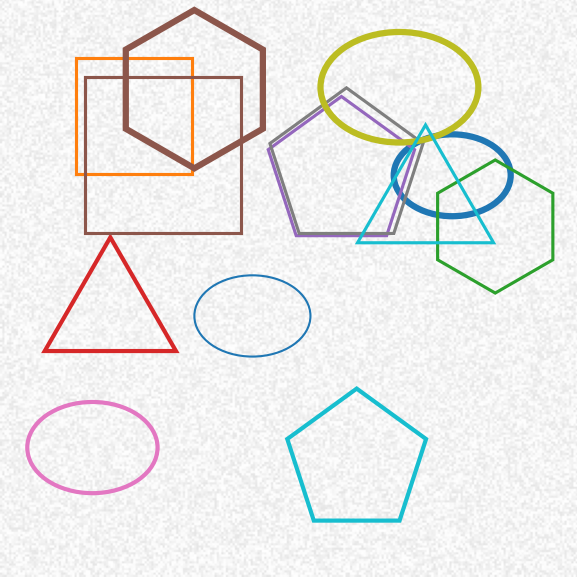[{"shape": "oval", "thickness": 1, "radius": 0.5, "center": [0.437, 0.452]}, {"shape": "oval", "thickness": 3, "radius": 0.51, "center": [0.783, 0.696]}, {"shape": "square", "thickness": 1.5, "radius": 0.5, "center": [0.232, 0.798]}, {"shape": "hexagon", "thickness": 1.5, "radius": 0.58, "center": [0.858, 0.607]}, {"shape": "triangle", "thickness": 2, "radius": 0.66, "center": [0.191, 0.457]}, {"shape": "pentagon", "thickness": 1.5, "radius": 0.67, "center": [0.591, 0.699]}, {"shape": "square", "thickness": 1.5, "radius": 0.68, "center": [0.282, 0.731]}, {"shape": "hexagon", "thickness": 3, "radius": 0.69, "center": [0.336, 0.845]}, {"shape": "oval", "thickness": 2, "radius": 0.56, "center": [0.16, 0.224]}, {"shape": "pentagon", "thickness": 1.5, "radius": 0.7, "center": [0.6, 0.708]}, {"shape": "oval", "thickness": 3, "radius": 0.68, "center": [0.692, 0.848]}, {"shape": "pentagon", "thickness": 2, "radius": 0.63, "center": [0.618, 0.2]}, {"shape": "triangle", "thickness": 1.5, "radius": 0.68, "center": [0.737, 0.647]}]